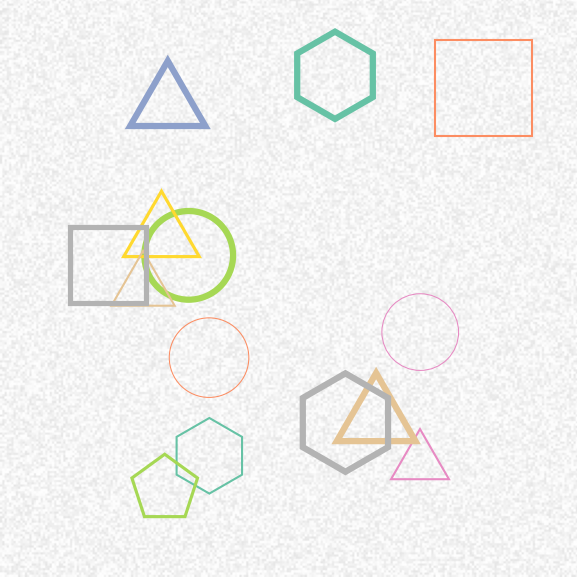[{"shape": "hexagon", "thickness": 3, "radius": 0.38, "center": [0.58, 0.869]}, {"shape": "hexagon", "thickness": 1, "radius": 0.33, "center": [0.362, 0.21]}, {"shape": "circle", "thickness": 0.5, "radius": 0.34, "center": [0.362, 0.38]}, {"shape": "square", "thickness": 1, "radius": 0.42, "center": [0.837, 0.847]}, {"shape": "triangle", "thickness": 3, "radius": 0.38, "center": [0.291, 0.819]}, {"shape": "triangle", "thickness": 1, "radius": 0.29, "center": [0.727, 0.198]}, {"shape": "circle", "thickness": 0.5, "radius": 0.33, "center": [0.728, 0.424]}, {"shape": "pentagon", "thickness": 1.5, "radius": 0.3, "center": [0.285, 0.153]}, {"shape": "circle", "thickness": 3, "radius": 0.38, "center": [0.327, 0.557]}, {"shape": "triangle", "thickness": 1.5, "radius": 0.38, "center": [0.28, 0.593]}, {"shape": "triangle", "thickness": 3, "radius": 0.39, "center": [0.651, 0.275]}, {"shape": "triangle", "thickness": 1, "radius": 0.32, "center": [0.248, 0.501]}, {"shape": "hexagon", "thickness": 3, "radius": 0.43, "center": [0.598, 0.267]}, {"shape": "square", "thickness": 2.5, "radius": 0.33, "center": [0.188, 0.54]}]